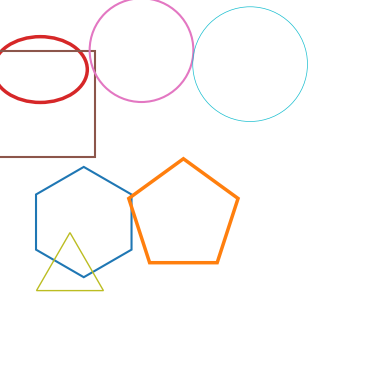[{"shape": "hexagon", "thickness": 1.5, "radius": 0.72, "center": [0.218, 0.423]}, {"shape": "pentagon", "thickness": 2.5, "radius": 0.75, "center": [0.476, 0.438]}, {"shape": "oval", "thickness": 2.5, "radius": 0.61, "center": [0.105, 0.819]}, {"shape": "square", "thickness": 1.5, "radius": 0.69, "center": [0.108, 0.73]}, {"shape": "circle", "thickness": 1.5, "radius": 0.67, "center": [0.368, 0.87]}, {"shape": "triangle", "thickness": 1, "radius": 0.5, "center": [0.182, 0.295]}, {"shape": "circle", "thickness": 0.5, "radius": 0.75, "center": [0.65, 0.833]}]